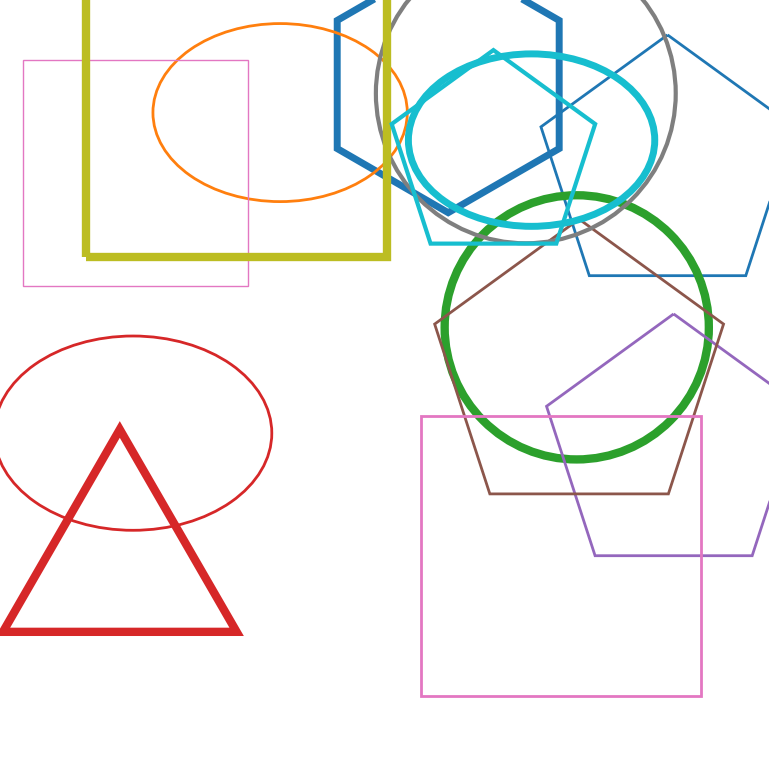[{"shape": "hexagon", "thickness": 2.5, "radius": 0.83, "center": [0.582, 0.89]}, {"shape": "pentagon", "thickness": 1, "radius": 0.86, "center": [0.867, 0.782]}, {"shape": "oval", "thickness": 1, "radius": 0.83, "center": [0.364, 0.854]}, {"shape": "circle", "thickness": 3, "radius": 0.86, "center": [0.749, 0.575]}, {"shape": "triangle", "thickness": 3, "radius": 0.88, "center": [0.156, 0.267]}, {"shape": "oval", "thickness": 1, "radius": 0.9, "center": [0.173, 0.437]}, {"shape": "pentagon", "thickness": 1, "radius": 0.87, "center": [0.875, 0.419]}, {"shape": "pentagon", "thickness": 1, "radius": 0.99, "center": [0.752, 0.518]}, {"shape": "square", "thickness": 0.5, "radius": 0.73, "center": [0.176, 0.775]}, {"shape": "square", "thickness": 1, "radius": 0.91, "center": [0.728, 0.278]}, {"shape": "circle", "thickness": 1.5, "radius": 0.97, "center": [0.683, 0.879]}, {"shape": "square", "thickness": 3, "radius": 0.98, "center": [0.308, 0.861]}, {"shape": "oval", "thickness": 2.5, "radius": 0.8, "center": [0.69, 0.818]}, {"shape": "pentagon", "thickness": 1.5, "radius": 0.69, "center": [0.641, 0.796]}]